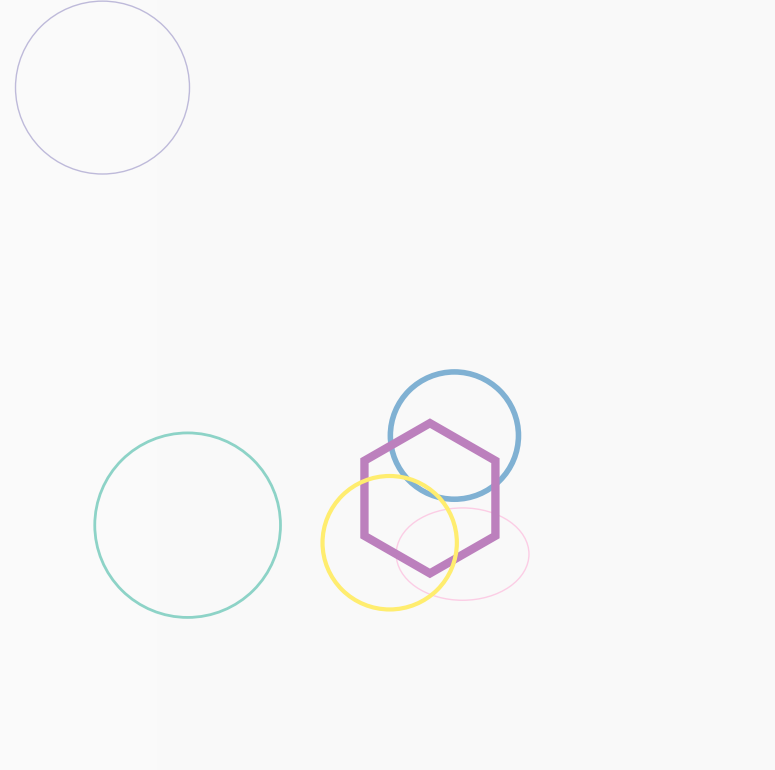[{"shape": "circle", "thickness": 1, "radius": 0.6, "center": [0.242, 0.318]}, {"shape": "circle", "thickness": 0.5, "radius": 0.56, "center": [0.132, 0.886]}, {"shape": "circle", "thickness": 2, "radius": 0.41, "center": [0.586, 0.434]}, {"shape": "oval", "thickness": 0.5, "radius": 0.43, "center": [0.597, 0.28]}, {"shape": "hexagon", "thickness": 3, "radius": 0.49, "center": [0.555, 0.353]}, {"shape": "circle", "thickness": 1.5, "radius": 0.43, "center": [0.503, 0.295]}]